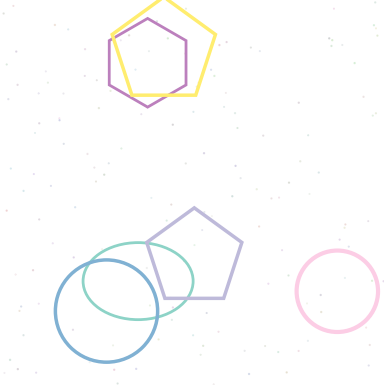[{"shape": "oval", "thickness": 2, "radius": 0.71, "center": [0.359, 0.27]}, {"shape": "pentagon", "thickness": 2.5, "radius": 0.65, "center": [0.505, 0.33]}, {"shape": "circle", "thickness": 2.5, "radius": 0.66, "center": [0.277, 0.192]}, {"shape": "circle", "thickness": 3, "radius": 0.53, "center": [0.876, 0.243]}, {"shape": "hexagon", "thickness": 2, "radius": 0.58, "center": [0.383, 0.837]}, {"shape": "pentagon", "thickness": 2.5, "radius": 0.71, "center": [0.425, 0.867]}]